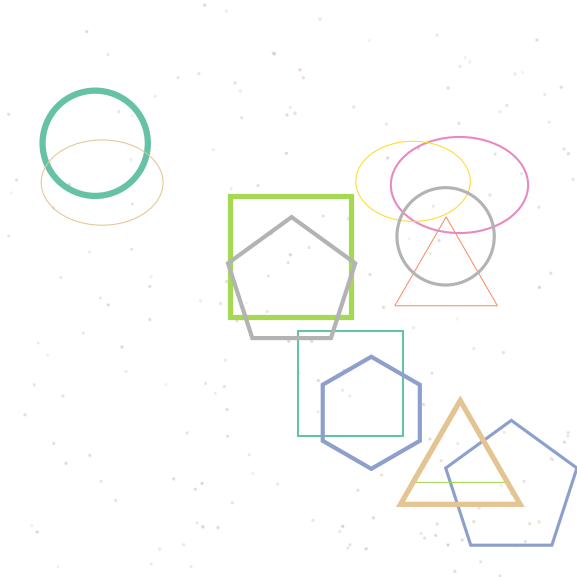[{"shape": "circle", "thickness": 3, "radius": 0.46, "center": [0.165, 0.751]}, {"shape": "square", "thickness": 1, "radius": 0.45, "center": [0.606, 0.334]}, {"shape": "triangle", "thickness": 0.5, "radius": 0.51, "center": [0.772, 0.521]}, {"shape": "hexagon", "thickness": 2, "radius": 0.49, "center": [0.643, 0.284]}, {"shape": "pentagon", "thickness": 1.5, "radius": 0.6, "center": [0.885, 0.152]}, {"shape": "oval", "thickness": 1, "radius": 0.59, "center": [0.796, 0.679]}, {"shape": "square", "thickness": 2.5, "radius": 0.52, "center": [0.503, 0.555]}, {"shape": "triangle", "thickness": 0.5, "radius": 0.47, "center": [0.793, 0.211]}, {"shape": "oval", "thickness": 0.5, "radius": 0.5, "center": [0.715, 0.685]}, {"shape": "triangle", "thickness": 2.5, "radius": 0.6, "center": [0.797, 0.186]}, {"shape": "oval", "thickness": 0.5, "radius": 0.53, "center": [0.177, 0.683]}, {"shape": "pentagon", "thickness": 2, "radius": 0.58, "center": [0.505, 0.507]}, {"shape": "circle", "thickness": 1.5, "radius": 0.42, "center": [0.772, 0.59]}]